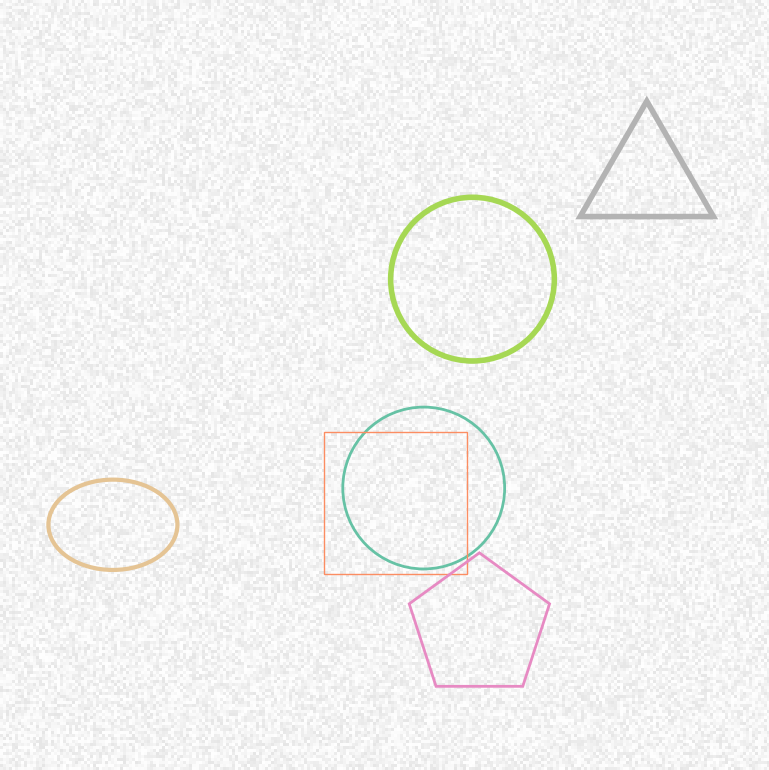[{"shape": "circle", "thickness": 1, "radius": 0.53, "center": [0.55, 0.366]}, {"shape": "square", "thickness": 0.5, "radius": 0.46, "center": [0.514, 0.347]}, {"shape": "pentagon", "thickness": 1, "radius": 0.48, "center": [0.623, 0.186]}, {"shape": "circle", "thickness": 2, "radius": 0.53, "center": [0.614, 0.637]}, {"shape": "oval", "thickness": 1.5, "radius": 0.42, "center": [0.147, 0.318]}, {"shape": "triangle", "thickness": 2, "radius": 0.5, "center": [0.84, 0.769]}]